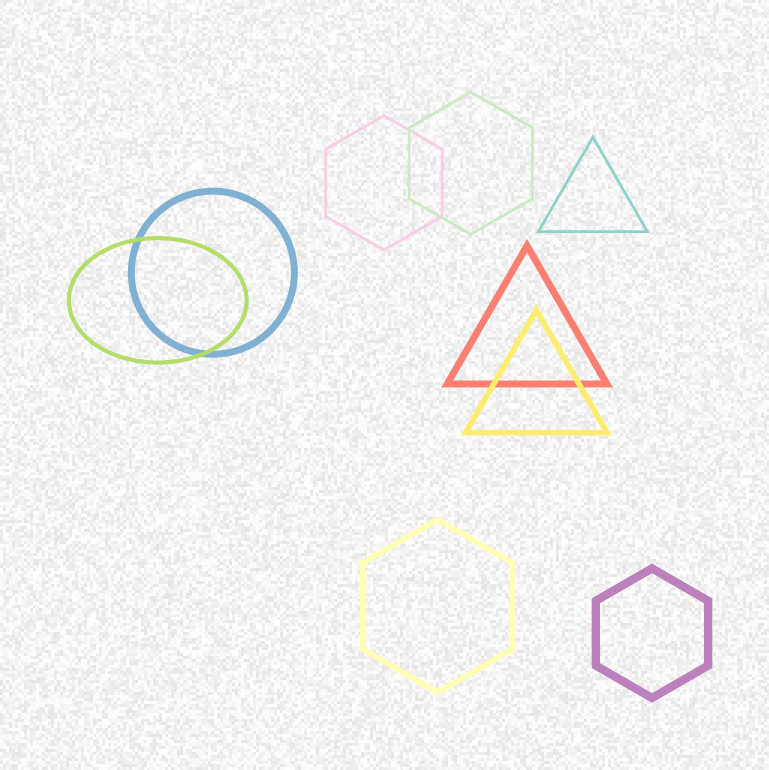[{"shape": "triangle", "thickness": 1, "radius": 0.41, "center": [0.77, 0.74]}, {"shape": "hexagon", "thickness": 2, "radius": 0.56, "center": [0.568, 0.213]}, {"shape": "triangle", "thickness": 2.5, "radius": 0.6, "center": [0.684, 0.561]}, {"shape": "circle", "thickness": 2.5, "radius": 0.53, "center": [0.276, 0.646]}, {"shape": "oval", "thickness": 1.5, "radius": 0.58, "center": [0.205, 0.61]}, {"shape": "hexagon", "thickness": 1, "radius": 0.44, "center": [0.499, 0.763]}, {"shape": "hexagon", "thickness": 3, "radius": 0.42, "center": [0.847, 0.178]}, {"shape": "hexagon", "thickness": 1, "radius": 0.46, "center": [0.611, 0.788]}, {"shape": "triangle", "thickness": 2, "radius": 0.53, "center": [0.697, 0.491]}]